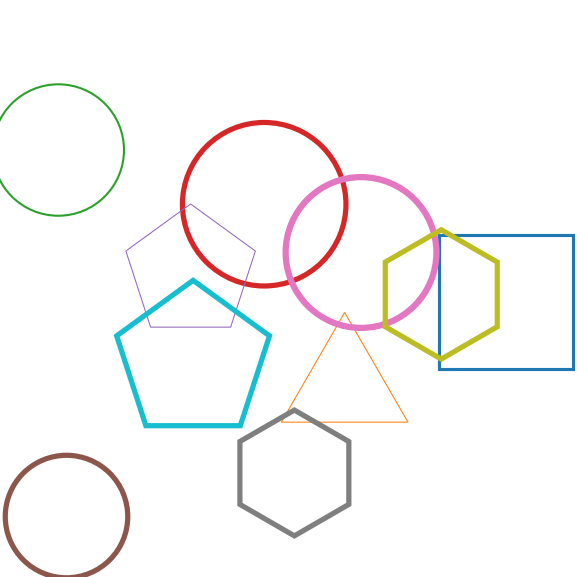[{"shape": "square", "thickness": 1.5, "radius": 0.58, "center": [0.876, 0.477]}, {"shape": "triangle", "thickness": 0.5, "radius": 0.63, "center": [0.597, 0.331]}, {"shape": "circle", "thickness": 1, "radius": 0.57, "center": [0.101, 0.739]}, {"shape": "circle", "thickness": 2.5, "radius": 0.71, "center": [0.457, 0.645]}, {"shape": "pentagon", "thickness": 0.5, "radius": 0.59, "center": [0.33, 0.528]}, {"shape": "circle", "thickness": 2.5, "radius": 0.53, "center": [0.115, 0.105]}, {"shape": "circle", "thickness": 3, "radius": 0.65, "center": [0.625, 0.562]}, {"shape": "hexagon", "thickness": 2.5, "radius": 0.54, "center": [0.51, 0.18]}, {"shape": "hexagon", "thickness": 2.5, "radius": 0.56, "center": [0.764, 0.489]}, {"shape": "pentagon", "thickness": 2.5, "radius": 0.7, "center": [0.334, 0.375]}]